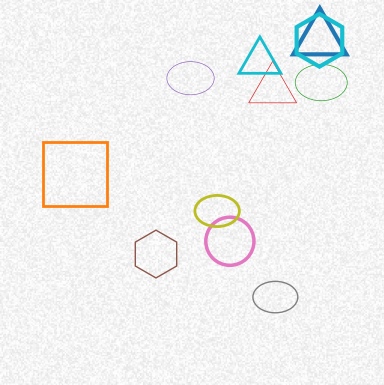[{"shape": "triangle", "thickness": 3, "radius": 0.4, "center": [0.831, 0.899]}, {"shape": "square", "thickness": 2, "radius": 0.42, "center": [0.194, 0.548]}, {"shape": "oval", "thickness": 0.5, "radius": 0.34, "center": [0.834, 0.786]}, {"shape": "triangle", "thickness": 0.5, "radius": 0.36, "center": [0.708, 0.769]}, {"shape": "oval", "thickness": 0.5, "radius": 0.31, "center": [0.495, 0.797]}, {"shape": "hexagon", "thickness": 1, "radius": 0.31, "center": [0.405, 0.34]}, {"shape": "circle", "thickness": 2.5, "radius": 0.31, "center": [0.597, 0.373]}, {"shape": "oval", "thickness": 1, "radius": 0.29, "center": [0.715, 0.228]}, {"shape": "oval", "thickness": 2, "radius": 0.29, "center": [0.564, 0.452]}, {"shape": "hexagon", "thickness": 3, "radius": 0.34, "center": [0.83, 0.895]}, {"shape": "triangle", "thickness": 2, "radius": 0.31, "center": [0.675, 0.841]}]